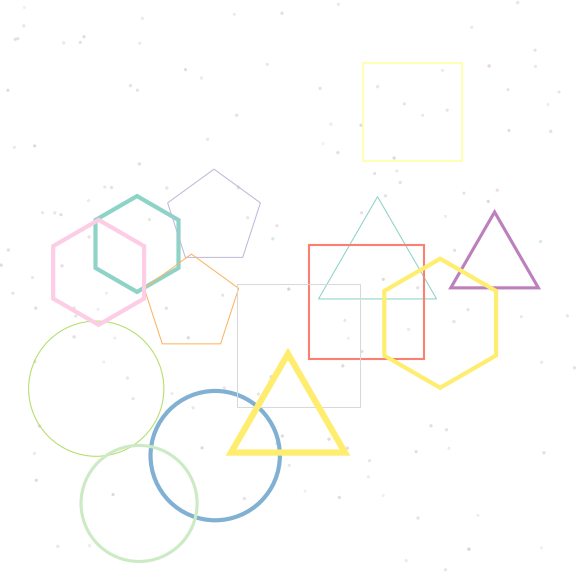[{"shape": "triangle", "thickness": 0.5, "radius": 0.59, "center": [0.654, 0.541]}, {"shape": "hexagon", "thickness": 2, "radius": 0.41, "center": [0.237, 0.577]}, {"shape": "square", "thickness": 1, "radius": 0.43, "center": [0.714, 0.805]}, {"shape": "pentagon", "thickness": 0.5, "radius": 0.42, "center": [0.371, 0.622]}, {"shape": "square", "thickness": 1, "radius": 0.5, "center": [0.635, 0.476]}, {"shape": "circle", "thickness": 2, "radius": 0.56, "center": [0.373, 0.21]}, {"shape": "pentagon", "thickness": 0.5, "radius": 0.43, "center": [0.331, 0.473]}, {"shape": "circle", "thickness": 0.5, "radius": 0.59, "center": [0.167, 0.326]}, {"shape": "hexagon", "thickness": 2, "radius": 0.45, "center": [0.171, 0.528]}, {"shape": "square", "thickness": 0.5, "radius": 0.53, "center": [0.517, 0.401]}, {"shape": "triangle", "thickness": 1.5, "radius": 0.44, "center": [0.856, 0.544]}, {"shape": "circle", "thickness": 1.5, "radius": 0.5, "center": [0.241, 0.127]}, {"shape": "hexagon", "thickness": 2, "radius": 0.56, "center": [0.762, 0.439]}, {"shape": "triangle", "thickness": 3, "radius": 0.57, "center": [0.499, 0.272]}]